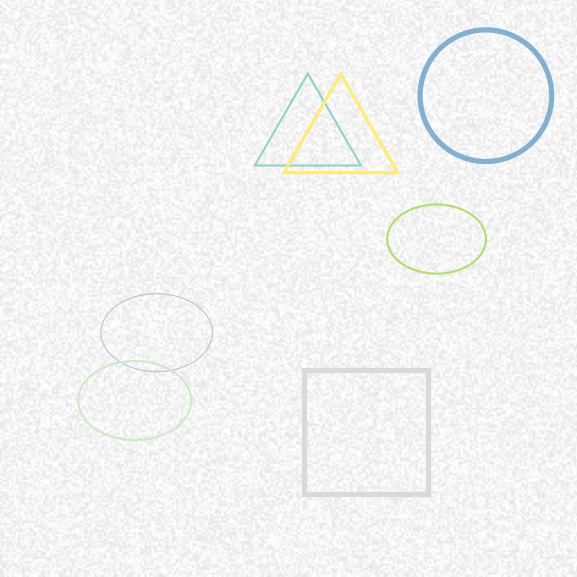[{"shape": "triangle", "thickness": 1, "radius": 0.53, "center": [0.533, 0.766]}, {"shape": "oval", "thickness": 0.5, "radius": 0.48, "center": [0.271, 0.423]}, {"shape": "circle", "thickness": 2.5, "radius": 0.57, "center": [0.841, 0.833]}, {"shape": "oval", "thickness": 1, "radius": 0.43, "center": [0.756, 0.585]}, {"shape": "square", "thickness": 2.5, "radius": 0.54, "center": [0.634, 0.25]}, {"shape": "oval", "thickness": 1, "radius": 0.49, "center": [0.233, 0.306]}, {"shape": "triangle", "thickness": 1.5, "radius": 0.57, "center": [0.59, 0.757]}]